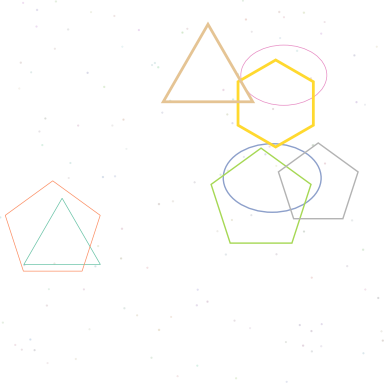[{"shape": "triangle", "thickness": 0.5, "radius": 0.57, "center": [0.161, 0.37]}, {"shape": "pentagon", "thickness": 0.5, "radius": 0.65, "center": [0.137, 0.401]}, {"shape": "oval", "thickness": 1, "radius": 0.64, "center": [0.707, 0.538]}, {"shape": "oval", "thickness": 0.5, "radius": 0.56, "center": [0.737, 0.805]}, {"shape": "pentagon", "thickness": 1, "radius": 0.68, "center": [0.678, 0.479]}, {"shape": "hexagon", "thickness": 2, "radius": 0.56, "center": [0.716, 0.731]}, {"shape": "triangle", "thickness": 2, "radius": 0.67, "center": [0.54, 0.803]}, {"shape": "pentagon", "thickness": 1, "radius": 0.54, "center": [0.827, 0.52]}]